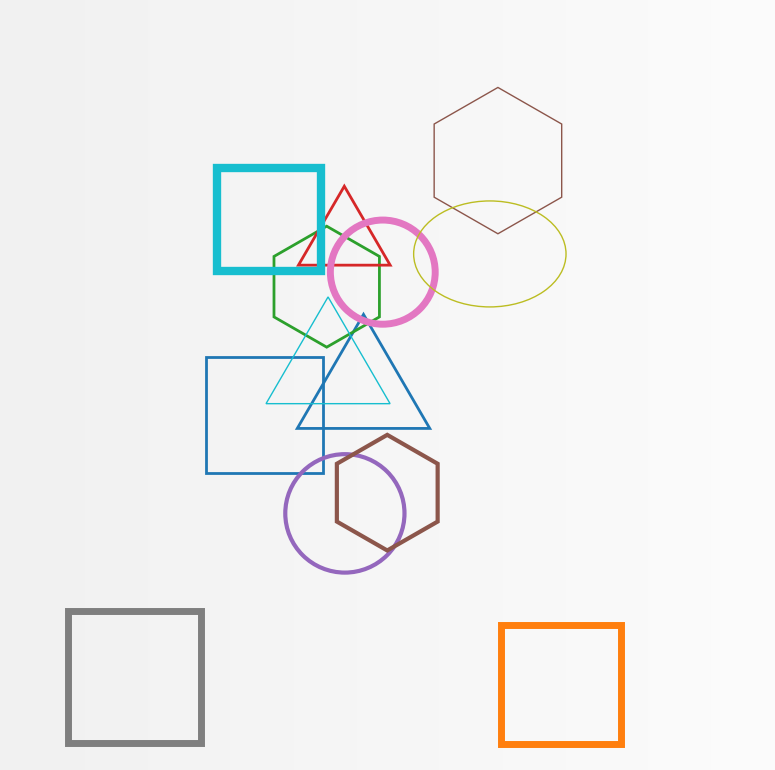[{"shape": "triangle", "thickness": 1, "radius": 0.49, "center": [0.469, 0.493]}, {"shape": "square", "thickness": 1, "radius": 0.38, "center": [0.342, 0.461]}, {"shape": "square", "thickness": 2.5, "radius": 0.39, "center": [0.724, 0.111]}, {"shape": "hexagon", "thickness": 1, "radius": 0.39, "center": [0.422, 0.628]}, {"shape": "triangle", "thickness": 1, "radius": 0.34, "center": [0.444, 0.69]}, {"shape": "circle", "thickness": 1.5, "radius": 0.38, "center": [0.445, 0.333]}, {"shape": "hexagon", "thickness": 0.5, "radius": 0.48, "center": [0.642, 0.791]}, {"shape": "hexagon", "thickness": 1.5, "radius": 0.38, "center": [0.5, 0.36]}, {"shape": "circle", "thickness": 2.5, "radius": 0.34, "center": [0.494, 0.647]}, {"shape": "square", "thickness": 2.5, "radius": 0.43, "center": [0.174, 0.121]}, {"shape": "oval", "thickness": 0.5, "radius": 0.49, "center": [0.632, 0.67]}, {"shape": "triangle", "thickness": 0.5, "radius": 0.46, "center": [0.423, 0.522]}, {"shape": "square", "thickness": 3, "radius": 0.33, "center": [0.347, 0.715]}]